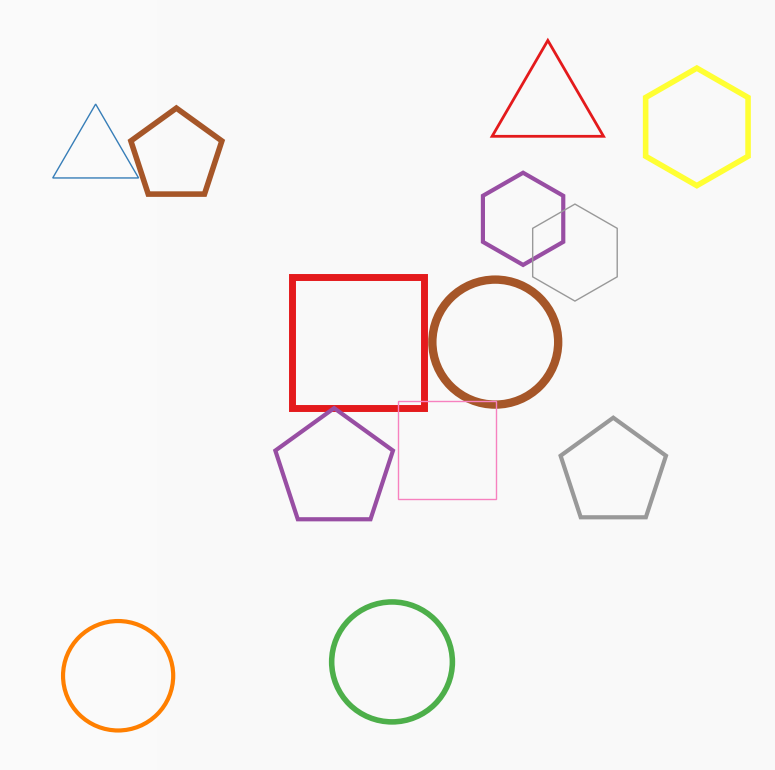[{"shape": "triangle", "thickness": 1, "radius": 0.41, "center": [0.707, 0.864]}, {"shape": "square", "thickness": 2.5, "radius": 0.43, "center": [0.462, 0.555]}, {"shape": "triangle", "thickness": 0.5, "radius": 0.32, "center": [0.123, 0.801]}, {"shape": "circle", "thickness": 2, "radius": 0.39, "center": [0.506, 0.14]}, {"shape": "pentagon", "thickness": 1.5, "radius": 0.4, "center": [0.431, 0.39]}, {"shape": "hexagon", "thickness": 1.5, "radius": 0.3, "center": [0.675, 0.716]}, {"shape": "circle", "thickness": 1.5, "radius": 0.36, "center": [0.152, 0.122]}, {"shape": "hexagon", "thickness": 2, "radius": 0.38, "center": [0.899, 0.835]}, {"shape": "circle", "thickness": 3, "radius": 0.41, "center": [0.639, 0.556]}, {"shape": "pentagon", "thickness": 2, "radius": 0.31, "center": [0.228, 0.798]}, {"shape": "square", "thickness": 0.5, "radius": 0.32, "center": [0.577, 0.415]}, {"shape": "hexagon", "thickness": 0.5, "radius": 0.31, "center": [0.742, 0.672]}, {"shape": "pentagon", "thickness": 1.5, "radius": 0.36, "center": [0.791, 0.386]}]